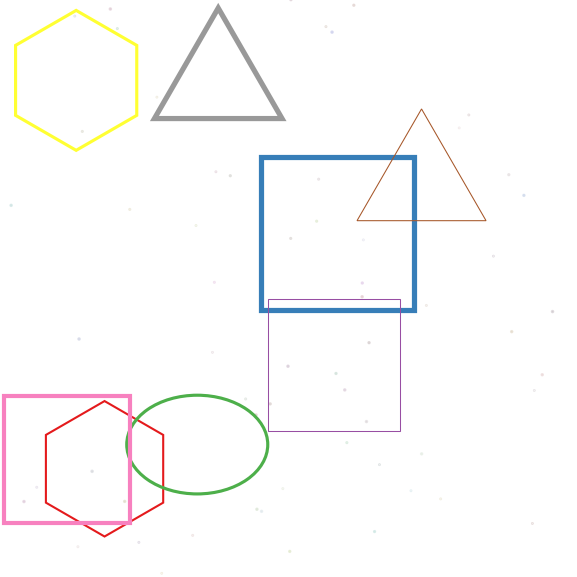[{"shape": "hexagon", "thickness": 1, "radius": 0.59, "center": [0.181, 0.187]}, {"shape": "square", "thickness": 2.5, "radius": 0.66, "center": [0.584, 0.595]}, {"shape": "oval", "thickness": 1.5, "radius": 0.61, "center": [0.342, 0.229]}, {"shape": "square", "thickness": 0.5, "radius": 0.57, "center": [0.579, 0.366]}, {"shape": "hexagon", "thickness": 1.5, "radius": 0.61, "center": [0.132, 0.86]}, {"shape": "triangle", "thickness": 0.5, "radius": 0.64, "center": [0.73, 0.681]}, {"shape": "square", "thickness": 2, "radius": 0.55, "center": [0.116, 0.203]}, {"shape": "triangle", "thickness": 2.5, "radius": 0.64, "center": [0.378, 0.858]}]